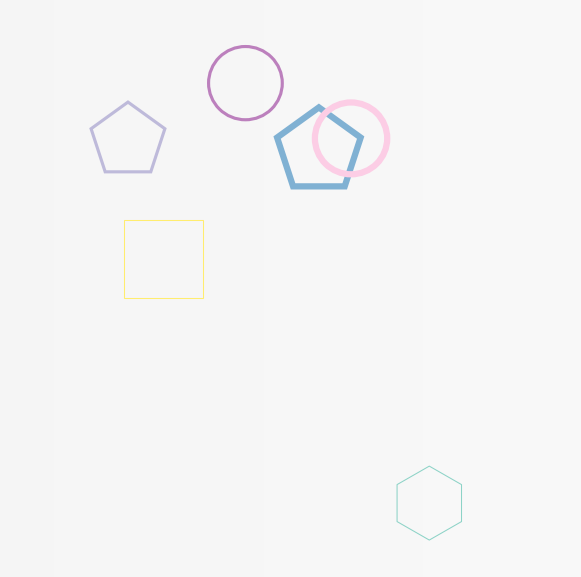[{"shape": "hexagon", "thickness": 0.5, "radius": 0.32, "center": [0.739, 0.128]}, {"shape": "pentagon", "thickness": 1.5, "radius": 0.33, "center": [0.22, 0.756]}, {"shape": "pentagon", "thickness": 3, "radius": 0.38, "center": [0.549, 0.738]}, {"shape": "circle", "thickness": 3, "radius": 0.31, "center": [0.604, 0.76]}, {"shape": "circle", "thickness": 1.5, "radius": 0.32, "center": [0.422, 0.855]}, {"shape": "square", "thickness": 0.5, "radius": 0.34, "center": [0.282, 0.55]}]